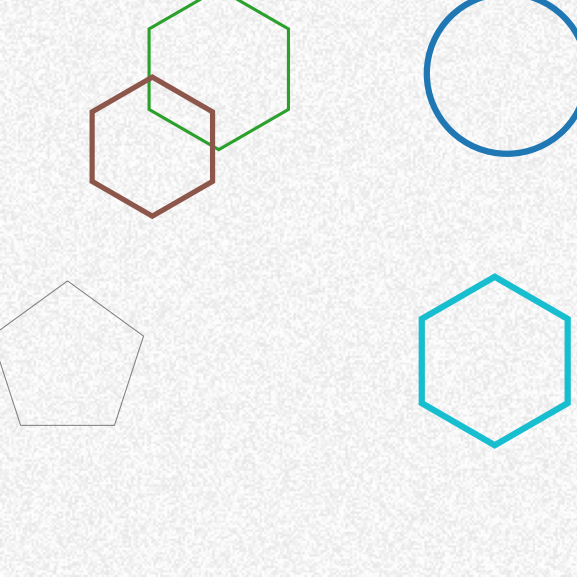[{"shape": "circle", "thickness": 3, "radius": 0.69, "center": [0.878, 0.872]}, {"shape": "hexagon", "thickness": 1.5, "radius": 0.7, "center": [0.379, 0.879]}, {"shape": "hexagon", "thickness": 2.5, "radius": 0.6, "center": [0.264, 0.745]}, {"shape": "pentagon", "thickness": 0.5, "radius": 0.69, "center": [0.117, 0.374]}, {"shape": "hexagon", "thickness": 3, "radius": 0.73, "center": [0.857, 0.374]}]